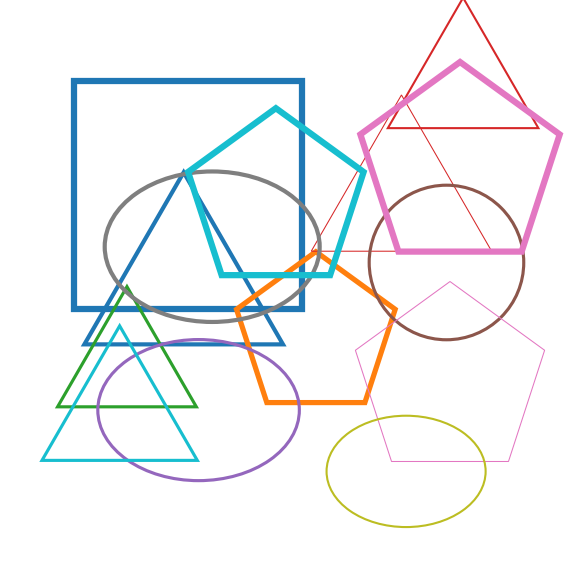[{"shape": "triangle", "thickness": 2, "radius": 0.99, "center": [0.318, 0.502]}, {"shape": "square", "thickness": 3, "radius": 0.99, "center": [0.325, 0.661]}, {"shape": "pentagon", "thickness": 2.5, "radius": 0.72, "center": [0.547, 0.419]}, {"shape": "triangle", "thickness": 1.5, "radius": 0.69, "center": [0.22, 0.364]}, {"shape": "triangle", "thickness": 0.5, "radius": 0.9, "center": [0.695, 0.654]}, {"shape": "triangle", "thickness": 1, "radius": 0.75, "center": [0.802, 0.853]}, {"shape": "oval", "thickness": 1.5, "radius": 0.87, "center": [0.344, 0.289]}, {"shape": "circle", "thickness": 1.5, "radius": 0.67, "center": [0.773, 0.545]}, {"shape": "pentagon", "thickness": 0.5, "radius": 0.86, "center": [0.779, 0.339]}, {"shape": "pentagon", "thickness": 3, "radius": 0.91, "center": [0.797, 0.71]}, {"shape": "oval", "thickness": 2, "radius": 0.93, "center": [0.367, 0.572]}, {"shape": "oval", "thickness": 1, "radius": 0.69, "center": [0.703, 0.183]}, {"shape": "pentagon", "thickness": 3, "radius": 0.8, "center": [0.478, 0.652]}, {"shape": "triangle", "thickness": 1.5, "radius": 0.78, "center": [0.207, 0.28]}]